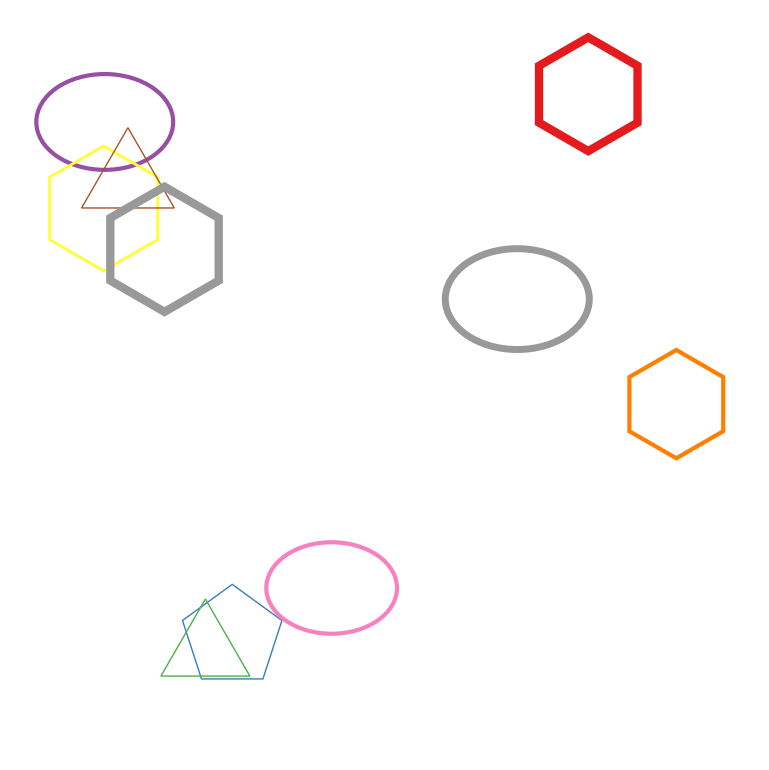[{"shape": "hexagon", "thickness": 3, "radius": 0.37, "center": [0.764, 0.878]}, {"shape": "pentagon", "thickness": 0.5, "radius": 0.34, "center": [0.302, 0.173]}, {"shape": "triangle", "thickness": 0.5, "radius": 0.33, "center": [0.267, 0.155]}, {"shape": "oval", "thickness": 1.5, "radius": 0.44, "center": [0.136, 0.842]}, {"shape": "hexagon", "thickness": 1.5, "radius": 0.35, "center": [0.878, 0.475]}, {"shape": "hexagon", "thickness": 1, "radius": 0.41, "center": [0.135, 0.729]}, {"shape": "triangle", "thickness": 0.5, "radius": 0.35, "center": [0.166, 0.765]}, {"shape": "oval", "thickness": 1.5, "radius": 0.42, "center": [0.431, 0.236]}, {"shape": "hexagon", "thickness": 3, "radius": 0.41, "center": [0.214, 0.676]}, {"shape": "oval", "thickness": 2.5, "radius": 0.47, "center": [0.672, 0.612]}]